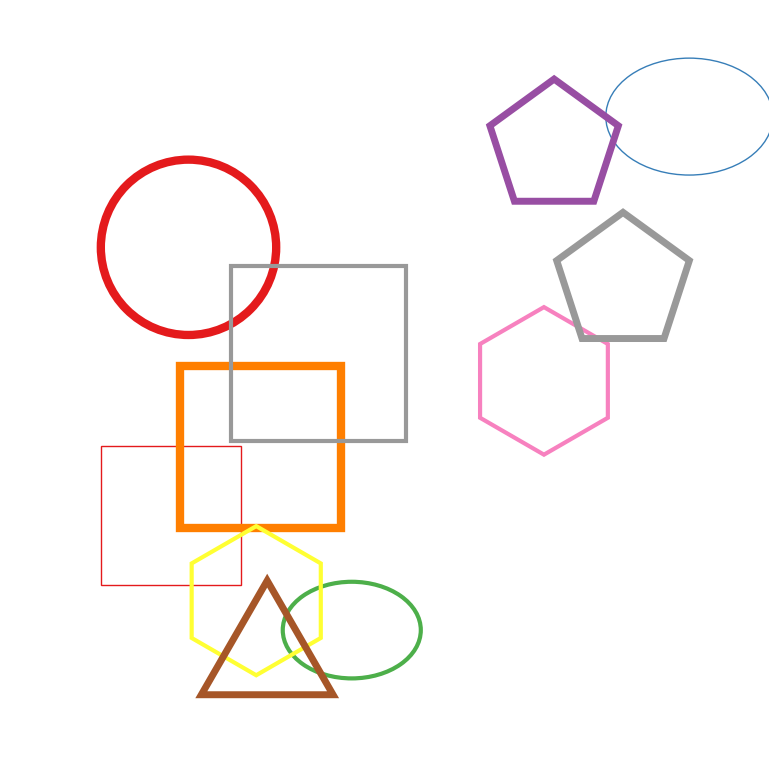[{"shape": "circle", "thickness": 3, "radius": 0.57, "center": [0.245, 0.679]}, {"shape": "square", "thickness": 0.5, "radius": 0.45, "center": [0.222, 0.33]}, {"shape": "oval", "thickness": 0.5, "radius": 0.54, "center": [0.895, 0.849]}, {"shape": "oval", "thickness": 1.5, "radius": 0.45, "center": [0.457, 0.182]}, {"shape": "pentagon", "thickness": 2.5, "radius": 0.44, "center": [0.72, 0.81]}, {"shape": "square", "thickness": 3, "radius": 0.53, "center": [0.338, 0.42]}, {"shape": "hexagon", "thickness": 1.5, "radius": 0.48, "center": [0.333, 0.22]}, {"shape": "triangle", "thickness": 2.5, "radius": 0.49, "center": [0.347, 0.147]}, {"shape": "hexagon", "thickness": 1.5, "radius": 0.48, "center": [0.706, 0.505]}, {"shape": "square", "thickness": 1.5, "radius": 0.57, "center": [0.414, 0.541]}, {"shape": "pentagon", "thickness": 2.5, "radius": 0.45, "center": [0.809, 0.634]}]